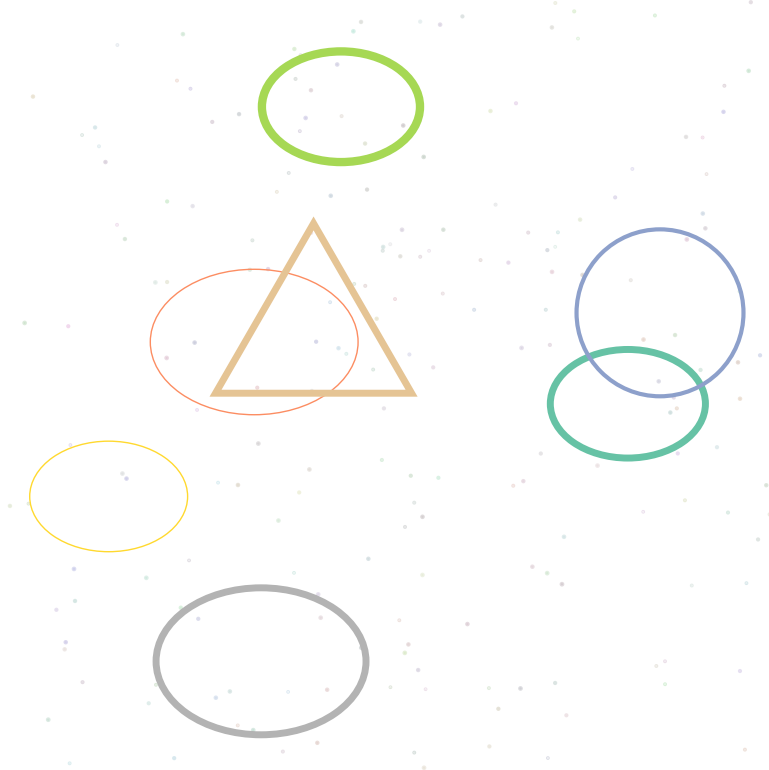[{"shape": "oval", "thickness": 2.5, "radius": 0.5, "center": [0.815, 0.476]}, {"shape": "oval", "thickness": 0.5, "radius": 0.67, "center": [0.33, 0.556]}, {"shape": "circle", "thickness": 1.5, "radius": 0.54, "center": [0.857, 0.594]}, {"shape": "oval", "thickness": 3, "radius": 0.51, "center": [0.443, 0.861]}, {"shape": "oval", "thickness": 0.5, "radius": 0.51, "center": [0.141, 0.355]}, {"shape": "triangle", "thickness": 2.5, "radius": 0.74, "center": [0.407, 0.563]}, {"shape": "oval", "thickness": 2.5, "radius": 0.68, "center": [0.339, 0.141]}]